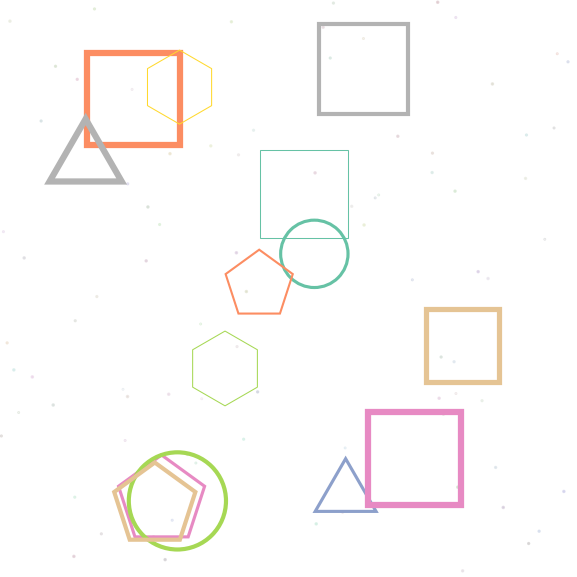[{"shape": "circle", "thickness": 1.5, "radius": 0.29, "center": [0.544, 0.56]}, {"shape": "square", "thickness": 0.5, "radius": 0.38, "center": [0.526, 0.663]}, {"shape": "pentagon", "thickness": 1, "radius": 0.31, "center": [0.449, 0.506]}, {"shape": "square", "thickness": 3, "radius": 0.4, "center": [0.231, 0.828]}, {"shape": "triangle", "thickness": 1.5, "radius": 0.3, "center": [0.598, 0.144]}, {"shape": "square", "thickness": 3, "radius": 0.4, "center": [0.718, 0.205]}, {"shape": "pentagon", "thickness": 1.5, "radius": 0.39, "center": [0.28, 0.133]}, {"shape": "circle", "thickness": 2, "radius": 0.42, "center": [0.307, 0.132]}, {"shape": "hexagon", "thickness": 0.5, "radius": 0.32, "center": [0.39, 0.361]}, {"shape": "hexagon", "thickness": 0.5, "radius": 0.32, "center": [0.311, 0.848]}, {"shape": "pentagon", "thickness": 2, "radius": 0.37, "center": [0.268, 0.124]}, {"shape": "square", "thickness": 2.5, "radius": 0.32, "center": [0.801, 0.401]}, {"shape": "square", "thickness": 2, "radius": 0.39, "center": [0.63, 0.879]}, {"shape": "triangle", "thickness": 3, "radius": 0.36, "center": [0.148, 0.721]}]